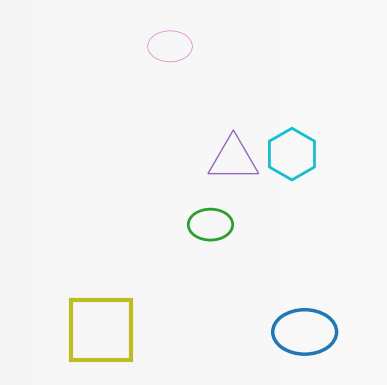[{"shape": "oval", "thickness": 2.5, "radius": 0.41, "center": [0.786, 0.138]}, {"shape": "oval", "thickness": 2, "radius": 0.29, "center": [0.543, 0.417]}, {"shape": "triangle", "thickness": 1, "radius": 0.38, "center": [0.602, 0.587]}, {"shape": "oval", "thickness": 0.5, "radius": 0.29, "center": [0.439, 0.88]}, {"shape": "square", "thickness": 3, "radius": 0.39, "center": [0.261, 0.143]}, {"shape": "hexagon", "thickness": 2, "radius": 0.34, "center": [0.753, 0.6]}]